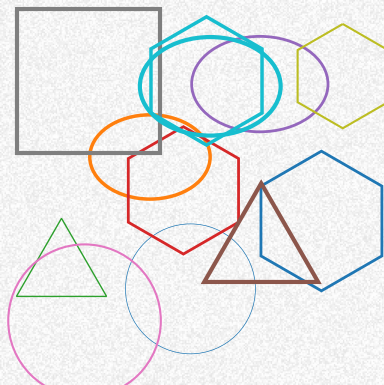[{"shape": "hexagon", "thickness": 2, "radius": 0.91, "center": [0.835, 0.426]}, {"shape": "circle", "thickness": 0.5, "radius": 0.84, "center": [0.495, 0.25]}, {"shape": "oval", "thickness": 2.5, "radius": 0.78, "center": [0.39, 0.592]}, {"shape": "triangle", "thickness": 1, "radius": 0.68, "center": [0.16, 0.298]}, {"shape": "hexagon", "thickness": 2, "radius": 0.83, "center": [0.476, 0.506]}, {"shape": "oval", "thickness": 2, "radius": 0.89, "center": [0.675, 0.782]}, {"shape": "triangle", "thickness": 3, "radius": 0.85, "center": [0.678, 0.353]}, {"shape": "circle", "thickness": 1.5, "radius": 0.99, "center": [0.22, 0.167]}, {"shape": "square", "thickness": 3, "radius": 0.93, "center": [0.23, 0.79]}, {"shape": "hexagon", "thickness": 1.5, "radius": 0.68, "center": [0.89, 0.802]}, {"shape": "oval", "thickness": 3, "radius": 0.91, "center": [0.546, 0.776]}, {"shape": "hexagon", "thickness": 2.5, "radius": 0.83, "center": [0.536, 0.79]}]